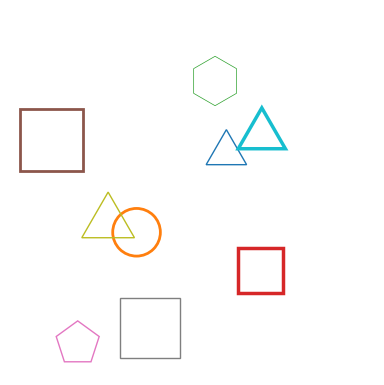[{"shape": "triangle", "thickness": 1, "radius": 0.3, "center": [0.588, 0.603]}, {"shape": "circle", "thickness": 2, "radius": 0.31, "center": [0.355, 0.397]}, {"shape": "hexagon", "thickness": 0.5, "radius": 0.32, "center": [0.559, 0.79]}, {"shape": "square", "thickness": 2.5, "radius": 0.29, "center": [0.676, 0.298]}, {"shape": "square", "thickness": 2, "radius": 0.4, "center": [0.134, 0.635]}, {"shape": "pentagon", "thickness": 1, "radius": 0.29, "center": [0.202, 0.108]}, {"shape": "square", "thickness": 1, "radius": 0.39, "center": [0.389, 0.148]}, {"shape": "triangle", "thickness": 1, "radius": 0.39, "center": [0.281, 0.422]}, {"shape": "triangle", "thickness": 2.5, "radius": 0.35, "center": [0.68, 0.649]}]